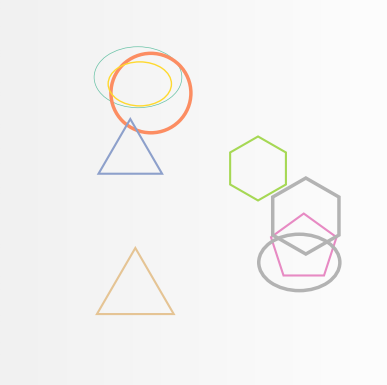[{"shape": "oval", "thickness": 0.5, "radius": 0.57, "center": [0.356, 0.799]}, {"shape": "circle", "thickness": 2.5, "radius": 0.52, "center": [0.389, 0.758]}, {"shape": "triangle", "thickness": 1.5, "radius": 0.47, "center": [0.336, 0.596]}, {"shape": "pentagon", "thickness": 1.5, "radius": 0.44, "center": [0.784, 0.356]}, {"shape": "hexagon", "thickness": 1.5, "radius": 0.42, "center": [0.666, 0.562]}, {"shape": "oval", "thickness": 1, "radius": 0.41, "center": [0.361, 0.782]}, {"shape": "triangle", "thickness": 1.5, "radius": 0.57, "center": [0.349, 0.241]}, {"shape": "hexagon", "thickness": 2.5, "radius": 0.49, "center": [0.789, 0.439]}, {"shape": "oval", "thickness": 2.5, "radius": 0.52, "center": [0.772, 0.318]}]